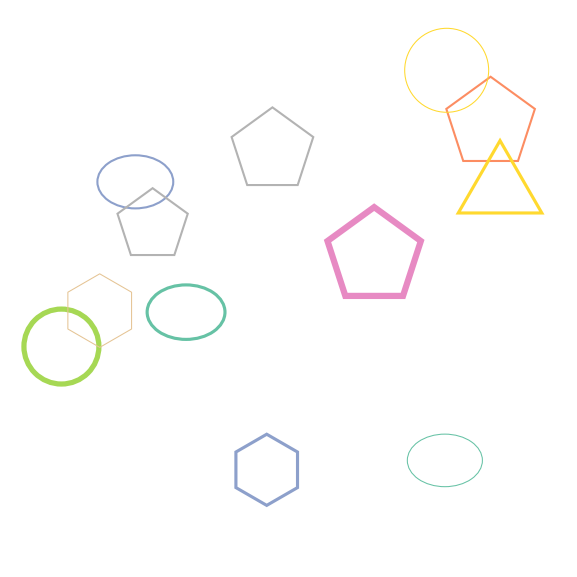[{"shape": "oval", "thickness": 1.5, "radius": 0.34, "center": [0.322, 0.459]}, {"shape": "oval", "thickness": 0.5, "radius": 0.33, "center": [0.77, 0.202]}, {"shape": "pentagon", "thickness": 1, "radius": 0.4, "center": [0.85, 0.786]}, {"shape": "hexagon", "thickness": 1.5, "radius": 0.31, "center": [0.462, 0.186]}, {"shape": "oval", "thickness": 1, "radius": 0.33, "center": [0.234, 0.684]}, {"shape": "pentagon", "thickness": 3, "radius": 0.42, "center": [0.648, 0.555]}, {"shape": "circle", "thickness": 2.5, "radius": 0.32, "center": [0.106, 0.399]}, {"shape": "circle", "thickness": 0.5, "radius": 0.36, "center": [0.773, 0.877]}, {"shape": "triangle", "thickness": 1.5, "radius": 0.42, "center": [0.866, 0.672]}, {"shape": "hexagon", "thickness": 0.5, "radius": 0.32, "center": [0.173, 0.461]}, {"shape": "pentagon", "thickness": 1, "radius": 0.32, "center": [0.264, 0.609]}, {"shape": "pentagon", "thickness": 1, "radius": 0.37, "center": [0.472, 0.739]}]